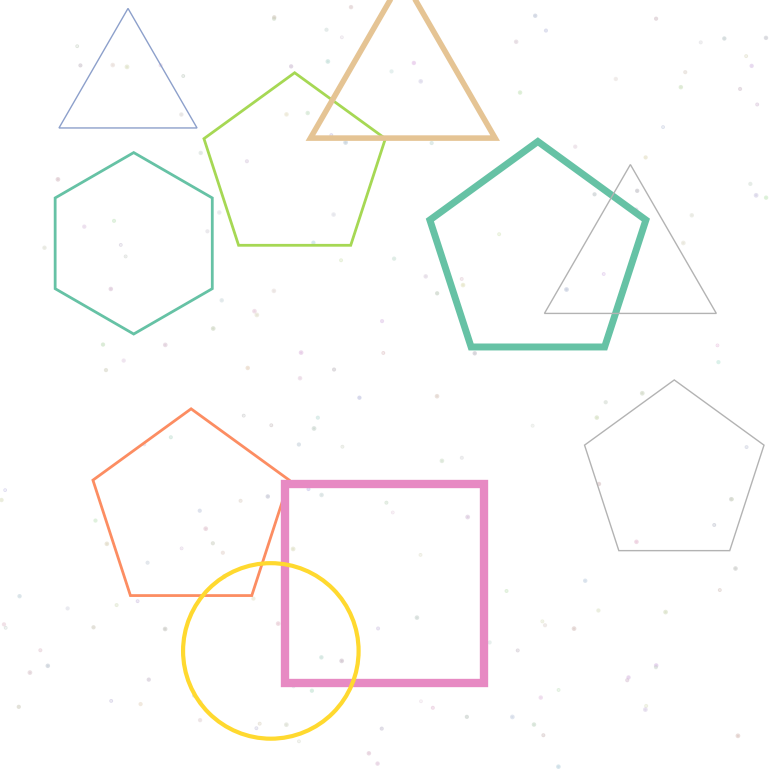[{"shape": "pentagon", "thickness": 2.5, "radius": 0.74, "center": [0.699, 0.669]}, {"shape": "hexagon", "thickness": 1, "radius": 0.59, "center": [0.174, 0.684]}, {"shape": "pentagon", "thickness": 1, "radius": 0.67, "center": [0.248, 0.335]}, {"shape": "triangle", "thickness": 0.5, "radius": 0.52, "center": [0.166, 0.886]}, {"shape": "square", "thickness": 3, "radius": 0.65, "center": [0.499, 0.242]}, {"shape": "pentagon", "thickness": 1, "radius": 0.62, "center": [0.383, 0.782]}, {"shape": "circle", "thickness": 1.5, "radius": 0.57, "center": [0.352, 0.155]}, {"shape": "triangle", "thickness": 2, "radius": 0.69, "center": [0.523, 0.89]}, {"shape": "triangle", "thickness": 0.5, "radius": 0.64, "center": [0.819, 0.657]}, {"shape": "pentagon", "thickness": 0.5, "radius": 0.61, "center": [0.876, 0.384]}]